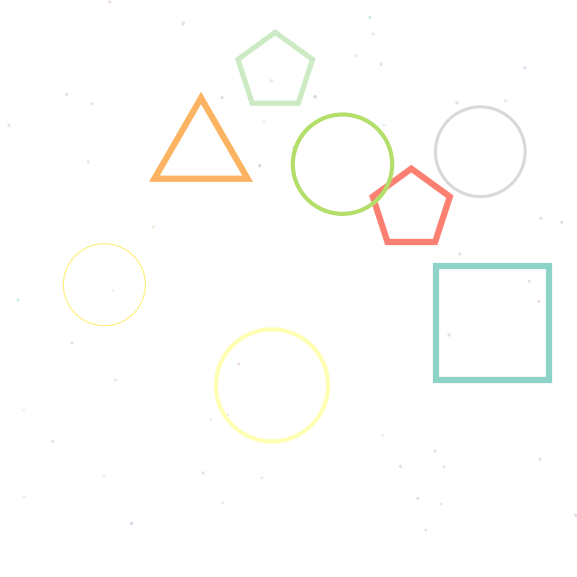[{"shape": "square", "thickness": 3, "radius": 0.49, "center": [0.853, 0.44]}, {"shape": "circle", "thickness": 2, "radius": 0.49, "center": [0.471, 0.332]}, {"shape": "pentagon", "thickness": 3, "radius": 0.35, "center": [0.712, 0.637]}, {"shape": "triangle", "thickness": 3, "radius": 0.47, "center": [0.348, 0.736]}, {"shape": "circle", "thickness": 2, "radius": 0.43, "center": [0.593, 0.715]}, {"shape": "circle", "thickness": 1.5, "radius": 0.39, "center": [0.832, 0.736]}, {"shape": "pentagon", "thickness": 2.5, "radius": 0.34, "center": [0.477, 0.875]}, {"shape": "circle", "thickness": 0.5, "radius": 0.35, "center": [0.181, 0.506]}]